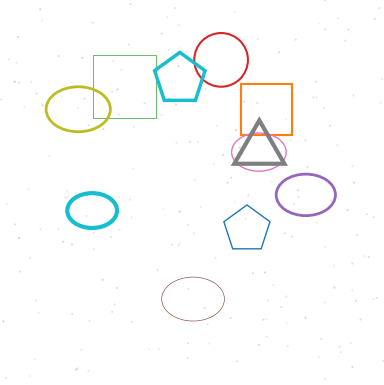[{"shape": "pentagon", "thickness": 1, "radius": 0.31, "center": [0.641, 0.405]}, {"shape": "square", "thickness": 1.5, "radius": 0.33, "center": [0.692, 0.715]}, {"shape": "square", "thickness": 0.5, "radius": 0.41, "center": [0.323, 0.776]}, {"shape": "circle", "thickness": 1.5, "radius": 0.35, "center": [0.574, 0.844]}, {"shape": "oval", "thickness": 2, "radius": 0.39, "center": [0.794, 0.494]}, {"shape": "oval", "thickness": 0.5, "radius": 0.41, "center": [0.501, 0.223]}, {"shape": "oval", "thickness": 1, "radius": 0.35, "center": [0.672, 0.605]}, {"shape": "triangle", "thickness": 3, "radius": 0.38, "center": [0.674, 0.612]}, {"shape": "oval", "thickness": 2, "radius": 0.42, "center": [0.203, 0.716]}, {"shape": "oval", "thickness": 3, "radius": 0.32, "center": [0.239, 0.453]}, {"shape": "pentagon", "thickness": 2.5, "radius": 0.34, "center": [0.467, 0.795]}]